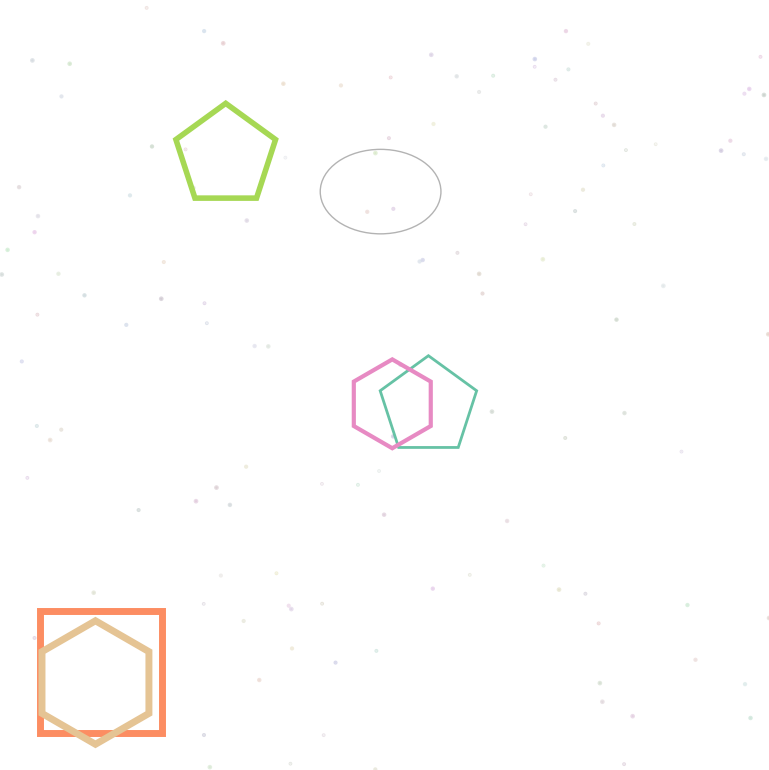[{"shape": "pentagon", "thickness": 1, "radius": 0.33, "center": [0.556, 0.472]}, {"shape": "square", "thickness": 2.5, "radius": 0.4, "center": [0.131, 0.127]}, {"shape": "hexagon", "thickness": 1.5, "radius": 0.29, "center": [0.509, 0.476]}, {"shape": "pentagon", "thickness": 2, "radius": 0.34, "center": [0.293, 0.798]}, {"shape": "hexagon", "thickness": 2.5, "radius": 0.4, "center": [0.124, 0.114]}, {"shape": "oval", "thickness": 0.5, "radius": 0.39, "center": [0.494, 0.751]}]